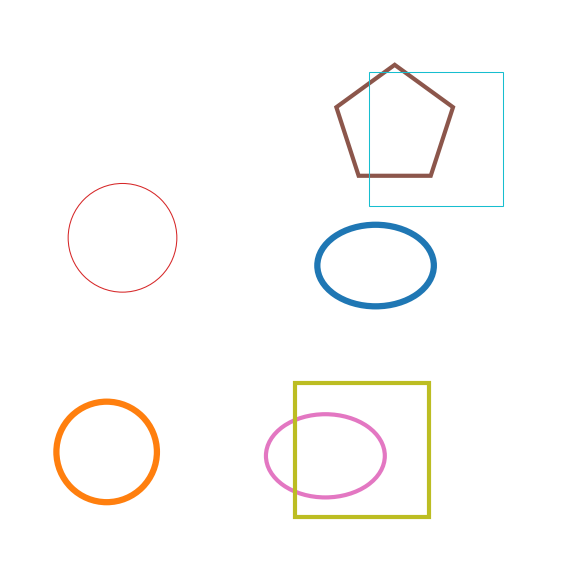[{"shape": "oval", "thickness": 3, "radius": 0.5, "center": [0.65, 0.539]}, {"shape": "circle", "thickness": 3, "radius": 0.44, "center": [0.185, 0.217]}, {"shape": "circle", "thickness": 0.5, "radius": 0.47, "center": [0.212, 0.587]}, {"shape": "pentagon", "thickness": 2, "radius": 0.53, "center": [0.683, 0.781]}, {"shape": "oval", "thickness": 2, "radius": 0.51, "center": [0.563, 0.21]}, {"shape": "square", "thickness": 2, "radius": 0.58, "center": [0.627, 0.22]}, {"shape": "square", "thickness": 0.5, "radius": 0.58, "center": [0.754, 0.758]}]